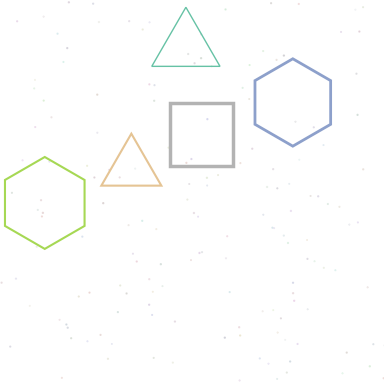[{"shape": "triangle", "thickness": 1, "radius": 0.51, "center": [0.483, 0.879]}, {"shape": "hexagon", "thickness": 2, "radius": 0.57, "center": [0.761, 0.734]}, {"shape": "hexagon", "thickness": 1.5, "radius": 0.6, "center": [0.116, 0.473]}, {"shape": "triangle", "thickness": 1.5, "radius": 0.45, "center": [0.341, 0.563]}, {"shape": "square", "thickness": 2.5, "radius": 0.41, "center": [0.523, 0.65]}]